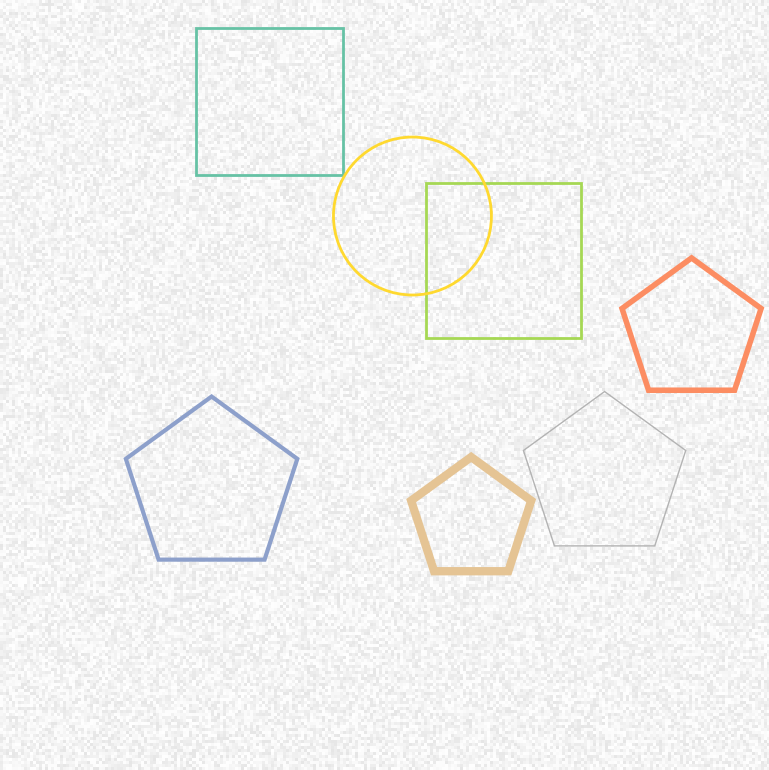[{"shape": "square", "thickness": 1, "radius": 0.48, "center": [0.35, 0.868]}, {"shape": "pentagon", "thickness": 2, "radius": 0.47, "center": [0.898, 0.57]}, {"shape": "pentagon", "thickness": 1.5, "radius": 0.59, "center": [0.275, 0.368]}, {"shape": "square", "thickness": 1, "radius": 0.5, "center": [0.654, 0.662]}, {"shape": "circle", "thickness": 1, "radius": 0.51, "center": [0.536, 0.719]}, {"shape": "pentagon", "thickness": 3, "radius": 0.41, "center": [0.612, 0.324]}, {"shape": "pentagon", "thickness": 0.5, "radius": 0.55, "center": [0.785, 0.381]}]